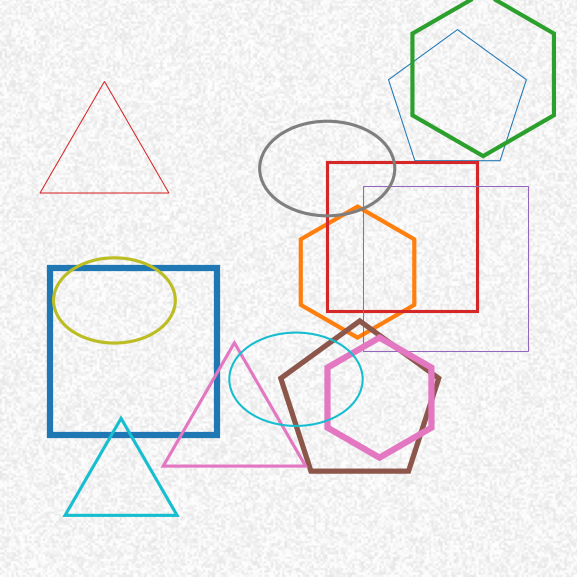[{"shape": "pentagon", "thickness": 0.5, "radius": 0.63, "center": [0.792, 0.822]}, {"shape": "square", "thickness": 3, "radius": 0.72, "center": [0.231, 0.39]}, {"shape": "hexagon", "thickness": 2, "radius": 0.57, "center": [0.619, 0.528]}, {"shape": "hexagon", "thickness": 2, "radius": 0.71, "center": [0.837, 0.87]}, {"shape": "triangle", "thickness": 0.5, "radius": 0.64, "center": [0.181, 0.729]}, {"shape": "square", "thickness": 1.5, "radius": 0.65, "center": [0.696, 0.589]}, {"shape": "square", "thickness": 0.5, "radius": 0.71, "center": [0.771, 0.534]}, {"shape": "pentagon", "thickness": 2.5, "radius": 0.72, "center": [0.623, 0.3]}, {"shape": "triangle", "thickness": 1.5, "radius": 0.71, "center": [0.406, 0.263]}, {"shape": "hexagon", "thickness": 3, "radius": 0.52, "center": [0.657, 0.311]}, {"shape": "oval", "thickness": 1.5, "radius": 0.58, "center": [0.567, 0.707]}, {"shape": "oval", "thickness": 1.5, "radius": 0.53, "center": [0.198, 0.479]}, {"shape": "triangle", "thickness": 1.5, "radius": 0.56, "center": [0.21, 0.163]}, {"shape": "oval", "thickness": 1, "radius": 0.58, "center": [0.513, 0.342]}]